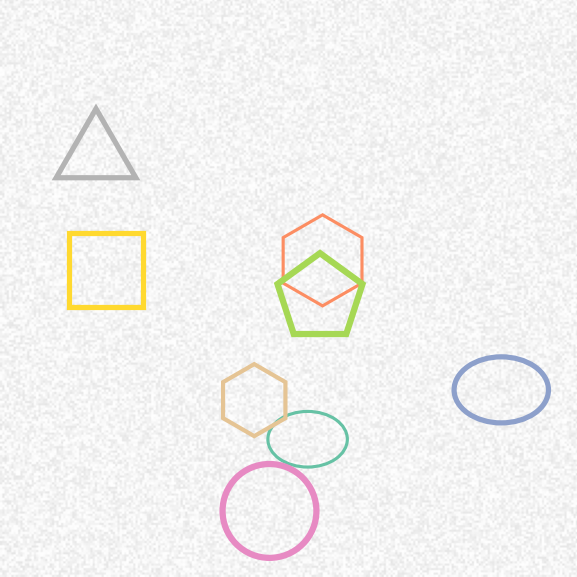[{"shape": "oval", "thickness": 1.5, "radius": 0.34, "center": [0.533, 0.239]}, {"shape": "hexagon", "thickness": 1.5, "radius": 0.39, "center": [0.559, 0.548]}, {"shape": "oval", "thickness": 2.5, "radius": 0.41, "center": [0.868, 0.324]}, {"shape": "circle", "thickness": 3, "radius": 0.41, "center": [0.467, 0.114]}, {"shape": "pentagon", "thickness": 3, "radius": 0.39, "center": [0.554, 0.483]}, {"shape": "square", "thickness": 2.5, "radius": 0.32, "center": [0.184, 0.531]}, {"shape": "hexagon", "thickness": 2, "radius": 0.31, "center": [0.44, 0.306]}, {"shape": "triangle", "thickness": 2.5, "radius": 0.4, "center": [0.166, 0.731]}]